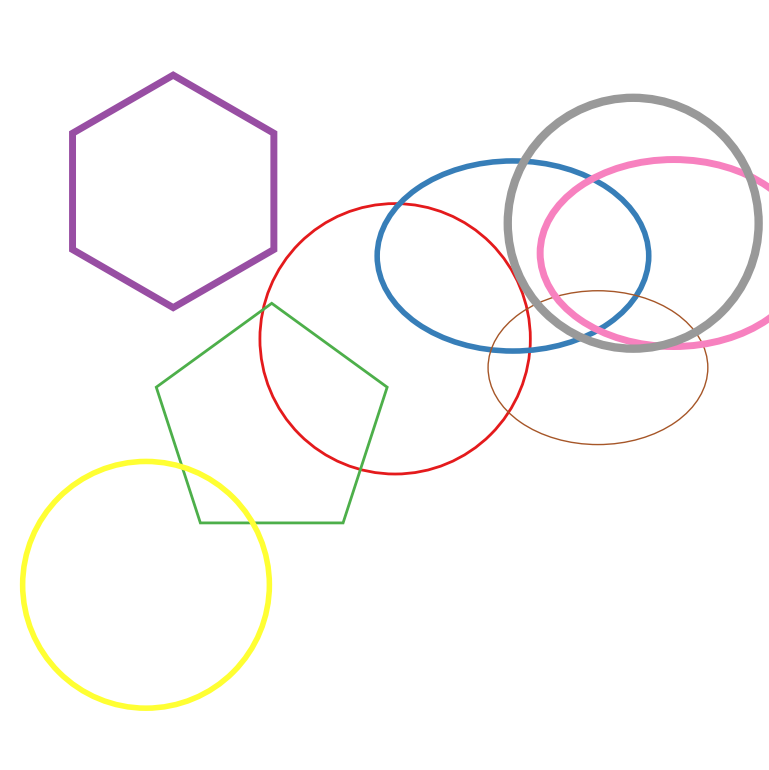[{"shape": "circle", "thickness": 1, "radius": 0.88, "center": [0.513, 0.56]}, {"shape": "oval", "thickness": 2, "radius": 0.88, "center": [0.666, 0.668]}, {"shape": "pentagon", "thickness": 1, "radius": 0.79, "center": [0.353, 0.448]}, {"shape": "hexagon", "thickness": 2.5, "radius": 0.75, "center": [0.225, 0.751]}, {"shape": "circle", "thickness": 2, "radius": 0.8, "center": [0.19, 0.241]}, {"shape": "oval", "thickness": 0.5, "radius": 0.71, "center": [0.777, 0.523]}, {"shape": "oval", "thickness": 2.5, "radius": 0.87, "center": [0.875, 0.671]}, {"shape": "circle", "thickness": 3, "radius": 0.81, "center": [0.822, 0.71]}]